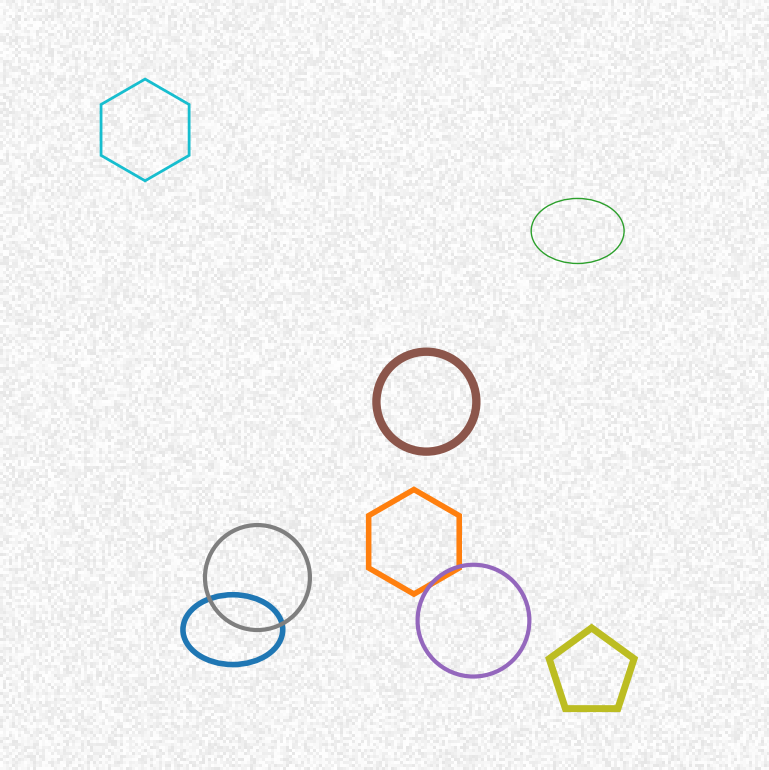[{"shape": "oval", "thickness": 2, "radius": 0.32, "center": [0.302, 0.182]}, {"shape": "hexagon", "thickness": 2, "radius": 0.34, "center": [0.538, 0.296]}, {"shape": "oval", "thickness": 0.5, "radius": 0.3, "center": [0.75, 0.7]}, {"shape": "circle", "thickness": 1.5, "radius": 0.36, "center": [0.615, 0.194]}, {"shape": "circle", "thickness": 3, "radius": 0.32, "center": [0.554, 0.478]}, {"shape": "circle", "thickness": 1.5, "radius": 0.34, "center": [0.334, 0.25]}, {"shape": "pentagon", "thickness": 2.5, "radius": 0.29, "center": [0.768, 0.127]}, {"shape": "hexagon", "thickness": 1, "radius": 0.33, "center": [0.188, 0.831]}]